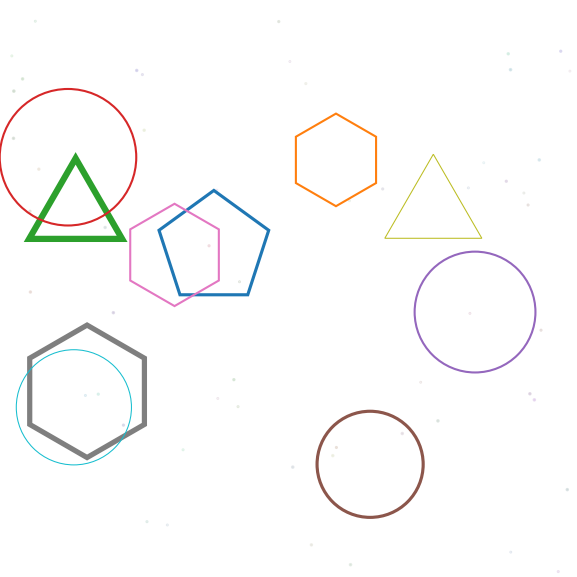[{"shape": "pentagon", "thickness": 1.5, "radius": 0.5, "center": [0.37, 0.569]}, {"shape": "hexagon", "thickness": 1, "radius": 0.4, "center": [0.582, 0.722]}, {"shape": "triangle", "thickness": 3, "radius": 0.46, "center": [0.131, 0.632]}, {"shape": "circle", "thickness": 1, "radius": 0.59, "center": [0.118, 0.727]}, {"shape": "circle", "thickness": 1, "radius": 0.52, "center": [0.823, 0.459]}, {"shape": "circle", "thickness": 1.5, "radius": 0.46, "center": [0.641, 0.195]}, {"shape": "hexagon", "thickness": 1, "radius": 0.44, "center": [0.302, 0.558]}, {"shape": "hexagon", "thickness": 2.5, "radius": 0.57, "center": [0.151, 0.322]}, {"shape": "triangle", "thickness": 0.5, "radius": 0.49, "center": [0.75, 0.635]}, {"shape": "circle", "thickness": 0.5, "radius": 0.5, "center": [0.128, 0.294]}]